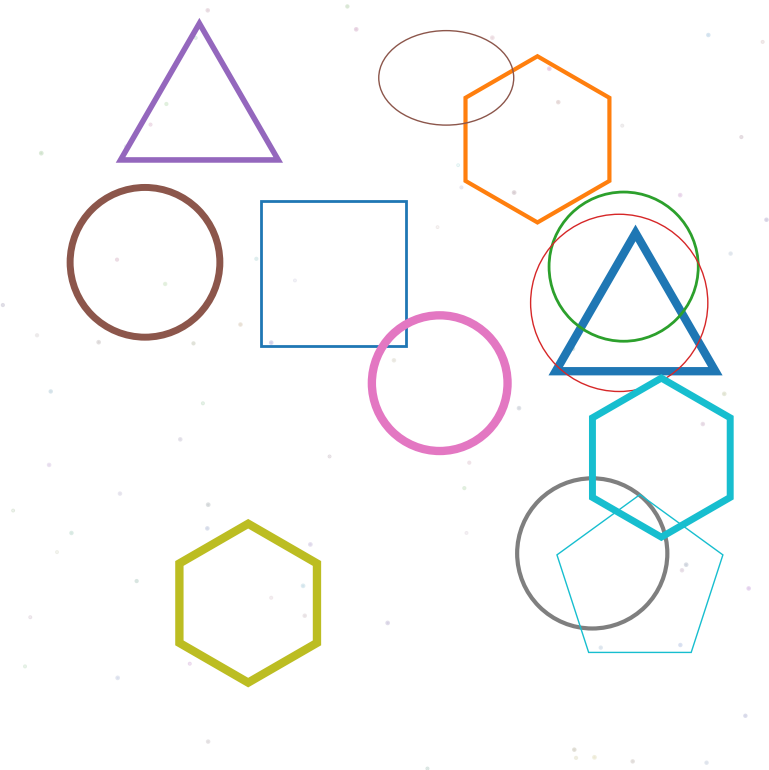[{"shape": "triangle", "thickness": 3, "radius": 0.6, "center": [0.825, 0.578]}, {"shape": "square", "thickness": 1, "radius": 0.47, "center": [0.433, 0.645]}, {"shape": "hexagon", "thickness": 1.5, "radius": 0.54, "center": [0.698, 0.819]}, {"shape": "circle", "thickness": 1, "radius": 0.48, "center": [0.81, 0.654]}, {"shape": "circle", "thickness": 0.5, "radius": 0.58, "center": [0.804, 0.607]}, {"shape": "triangle", "thickness": 2, "radius": 0.59, "center": [0.259, 0.851]}, {"shape": "circle", "thickness": 2.5, "radius": 0.49, "center": [0.188, 0.659]}, {"shape": "oval", "thickness": 0.5, "radius": 0.44, "center": [0.58, 0.899]}, {"shape": "circle", "thickness": 3, "radius": 0.44, "center": [0.571, 0.502]}, {"shape": "circle", "thickness": 1.5, "radius": 0.49, "center": [0.769, 0.281]}, {"shape": "hexagon", "thickness": 3, "radius": 0.52, "center": [0.322, 0.217]}, {"shape": "hexagon", "thickness": 2.5, "radius": 0.52, "center": [0.859, 0.406]}, {"shape": "pentagon", "thickness": 0.5, "radius": 0.57, "center": [0.831, 0.244]}]